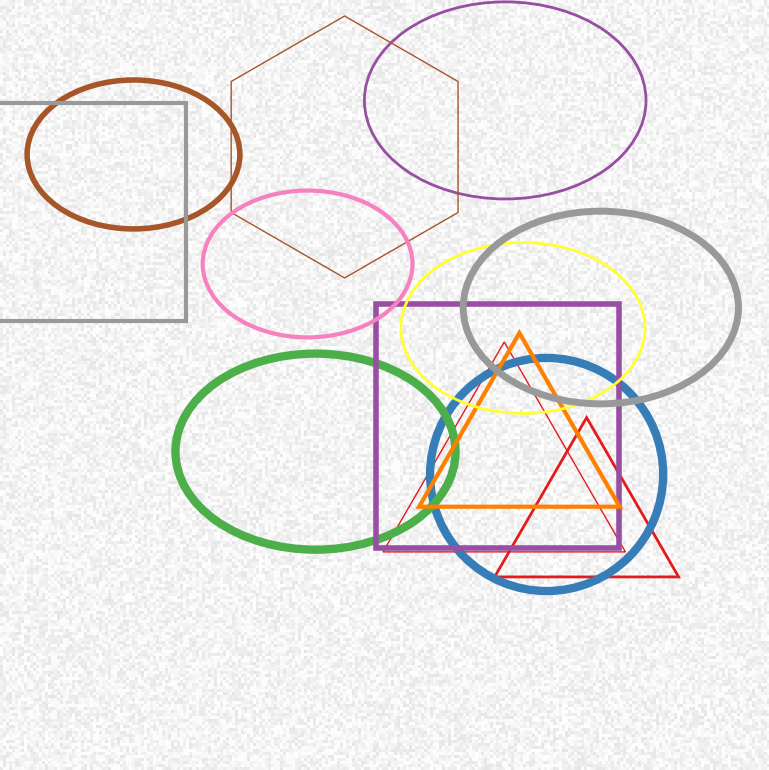[{"shape": "triangle", "thickness": 0.5, "radius": 0.91, "center": [0.655, 0.374]}, {"shape": "triangle", "thickness": 1, "radius": 0.69, "center": [0.762, 0.32]}, {"shape": "circle", "thickness": 3, "radius": 0.76, "center": [0.71, 0.384]}, {"shape": "oval", "thickness": 3, "radius": 0.91, "center": [0.41, 0.413]}, {"shape": "square", "thickness": 2, "radius": 0.79, "center": [0.646, 0.447]}, {"shape": "oval", "thickness": 1, "radius": 0.91, "center": [0.656, 0.87]}, {"shape": "triangle", "thickness": 1.5, "radius": 0.75, "center": [0.675, 0.417]}, {"shape": "oval", "thickness": 1, "radius": 0.79, "center": [0.679, 0.574]}, {"shape": "oval", "thickness": 2, "radius": 0.69, "center": [0.173, 0.799]}, {"shape": "hexagon", "thickness": 0.5, "radius": 0.85, "center": [0.448, 0.809]}, {"shape": "oval", "thickness": 1.5, "radius": 0.68, "center": [0.399, 0.657]}, {"shape": "square", "thickness": 1.5, "radius": 0.71, "center": [0.1, 0.725]}, {"shape": "oval", "thickness": 2.5, "radius": 0.89, "center": [0.78, 0.601]}]